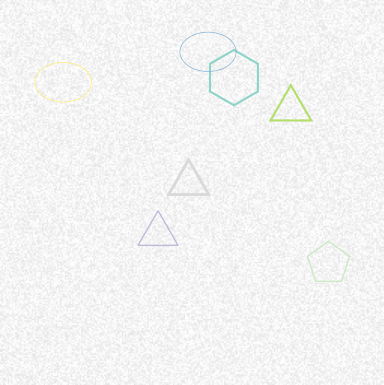[{"shape": "hexagon", "thickness": 1.5, "radius": 0.36, "center": [0.608, 0.798]}, {"shape": "triangle", "thickness": 1, "radius": 0.3, "center": [0.411, 0.393]}, {"shape": "oval", "thickness": 0.5, "radius": 0.36, "center": [0.54, 0.865]}, {"shape": "triangle", "thickness": 1.5, "radius": 0.31, "center": [0.755, 0.718]}, {"shape": "triangle", "thickness": 2, "radius": 0.3, "center": [0.49, 0.525]}, {"shape": "pentagon", "thickness": 1, "radius": 0.29, "center": [0.853, 0.316]}, {"shape": "oval", "thickness": 0.5, "radius": 0.37, "center": [0.164, 0.786]}]